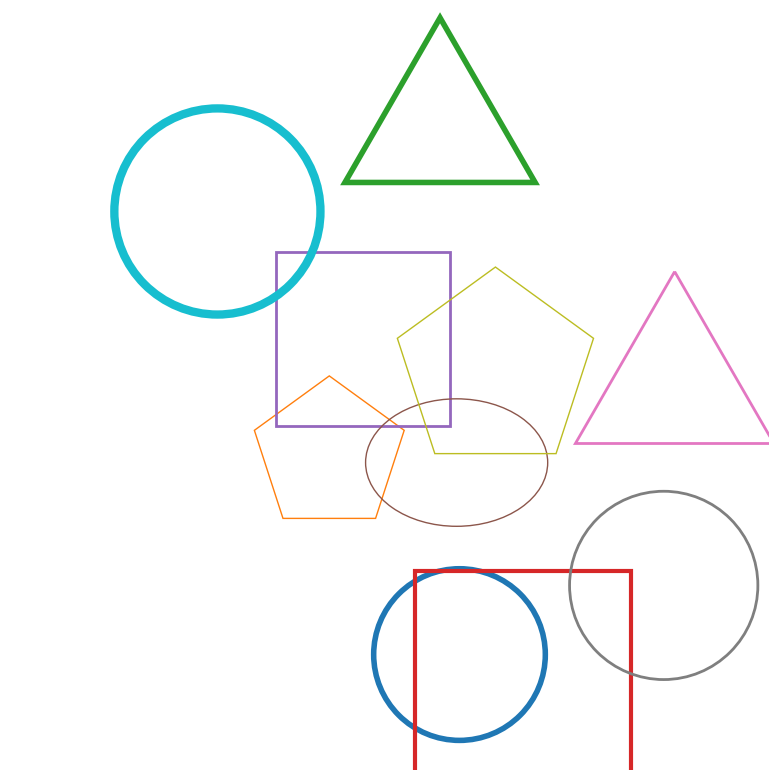[{"shape": "circle", "thickness": 2, "radius": 0.56, "center": [0.597, 0.15]}, {"shape": "pentagon", "thickness": 0.5, "radius": 0.51, "center": [0.428, 0.41]}, {"shape": "triangle", "thickness": 2, "radius": 0.71, "center": [0.571, 0.834]}, {"shape": "square", "thickness": 1.5, "radius": 0.7, "center": [0.679, 0.119]}, {"shape": "square", "thickness": 1, "radius": 0.57, "center": [0.471, 0.56]}, {"shape": "oval", "thickness": 0.5, "radius": 0.59, "center": [0.593, 0.399]}, {"shape": "triangle", "thickness": 1, "radius": 0.74, "center": [0.876, 0.498]}, {"shape": "circle", "thickness": 1, "radius": 0.61, "center": [0.862, 0.24]}, {"shape": "pentagon", "thickness": 0.5, "radius": 0.67, "center": [0.643, 0.519]}, {"shape": "circle", "thickness": 3, "radius": 0.67, "center": [0.282, 0.725]}]